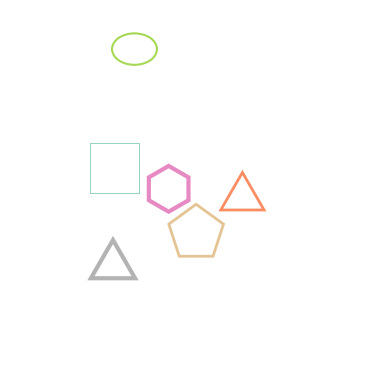[{"shape": "square", "thickness": 0.5, "radius": 0.32, "center": [0.298, 0.564]}, {"shape": "triangle", "thickness": 2, "radius": 0.32, "center": [0.63, 0.487]}, {"shape": "hexagon", "thickness": 3, "radius": 0.3, "center": [0.438, 0.51]}, {"shape": "oval", "thickness": 1.5, "radius": 0.29, "center": [0.349, 0.872]}, {"shape": "pentagon", "thickness": 2, "radius": 0.37, "center": [0.509, 0.395]}, {"shape": "triangle", "thickness": 3, "radius": 0.33, "center": [0.294, 0.31]}]